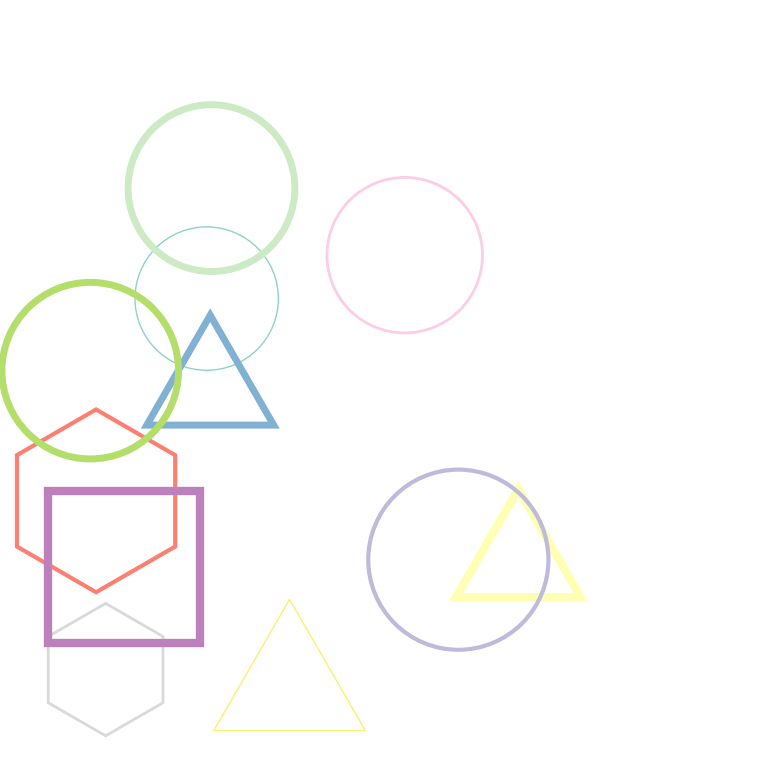[{"shape": "circle", "thickness": 0.5, "radius": 0.47, "center": [0.268, 0.612]}, {"shape": "triangle", "thickness": 3, "radius": 0.47, "center": [0.673, 0.271]}, {"shape": "circle", "thickness": 1.5, "radius": 0.58, "center": [0.595, 0.273]}, {"shape": "hexagon", "thickness": 1.5, "radius": 0.59, "center": [0.125, 0.35]}, {"shape": "triangle", "thickness": 2.5, "radius": 0.48, "center": [0.273, 0.495]}, {"shape": "circle", "thickness": 2.5, "radius": 0.57, "center": [0.117, 0.519]}, {"shape": "circle", "thickness": 1, "radius": 0.5, "center": [0.526, 0.669]}, {"shape": "hexagon", "thickness": 1, "radius": 0.43, "center": [0.137, 0.13]}, {"shape": "square", "thickness": 3, "radius": 0.49, "center": [0.161, 0.264]}, {"shape": "circle", "thickness": 2.5, "radius": 0.54, "center": [0.275, 0.756]}, {"shape": "triangle", "thickness": 0.5, "radius": 0.57, "center": [0.376, 0.108]}]